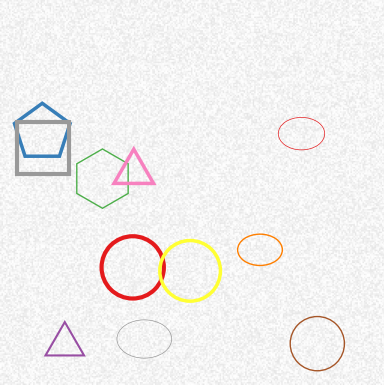[{"shape": "circle", "thickness": 3, "radius": 0.4, "center": [0.345, 0.306]}, {"shape": "oval", "thickness": 0.5, "radius": 0.3, "center": [0.783, 0.653]}, {"shape": "pentagon", "thickness": 2.5, "radius": 0.38, "center": [0.11, 0.656]}, {"shape": "hexagon", "thickness": 1, "radius": 0.39, "center": [0.266, 0.536]}, {"shape": "triangle", "thickness": 1.5, "radius": 0.29, "center": [0.168, 0.106]}, {"shape": "oval", "thickness": 1, "radius": 0.29, "center": [0.675, 0.351]}, {"shape": "circle", "thickness": 2.5, "radius": 0.39, "center": [0.494, 0.297]}, {"shape": "circle", "thickness": 1, "radius": 0.35, "center": [0.824, 0.107]}, {"shape": "triangle", "thickness": 2.5, "radius": 0.3, "center": [0.347, 0.553]}, {"shape": "square", "thickness": 3, "radius": 0.34, "center": [0.111, 0.615]}, {"shape": "oval", "thickness": 0.5, "radius": 0.36, "center": [0.375, 0.119]}]